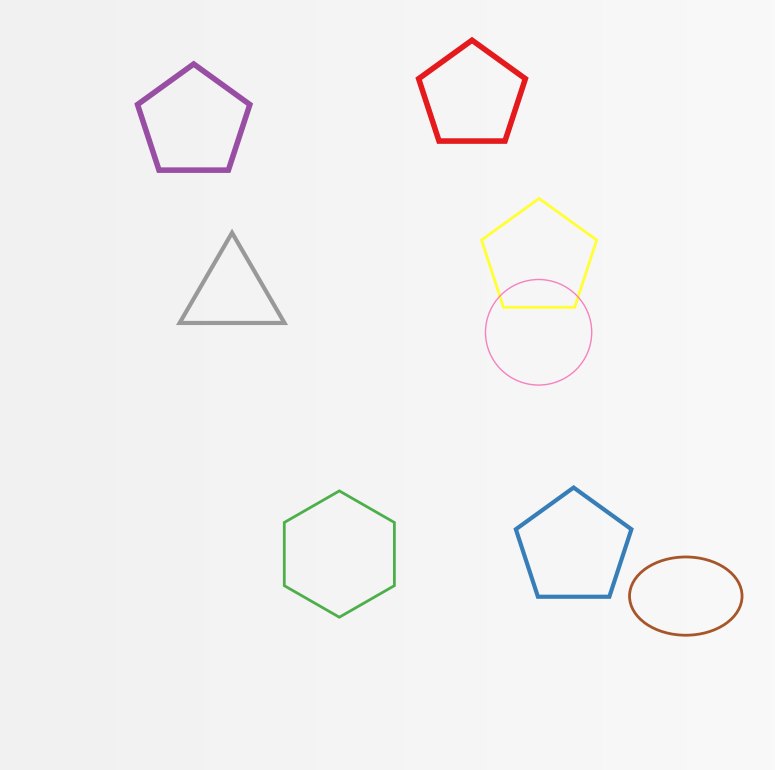[{"shape": "pentagon", "thickness": 2, "radius": 0.36, "center": [0.609, 0.875]}, {"shape": "pentagon", "thickness": 1.5, "radius": 0.39, "center": [0.74, 0.288]}, {"shape": "hexagon", "thickness": 1, "radius": 0.41, "center": [0.438, 0.28]}, {"shape": "pentagon", "thickness": 2, "radius": 0.38, "center": [0.25, 0.841]}, {"shape": "pentagon", "thickness": 1, "radius": 0.39, "center": [0.696, 0.664]}, {"shape": "oval", "thickness": 1, "radius": 0.36, "center": [0.885, 0.226]}, {"shape": "circle", "thickness": 0.5, "radius": 0.34, "center": [0.695, 0.568]}, {"shape": "triangle", "thickness": 1.5, "radius": 0.39, "center": [0.299, 0.62]}]